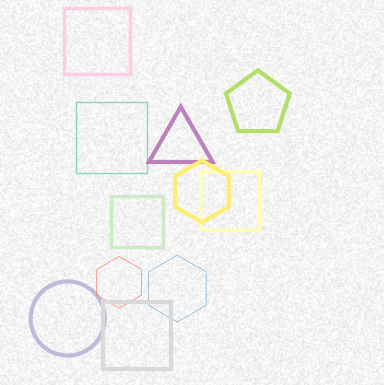[{"shape": "square", "thickness": 1, "radius": 0.46, "center": [0.289, 0.642]}, {"shape": "square", "thickness": 2.5, "radius": 0.38, "center": [0.597, 0.479]}, {"shape": "circle", "thickness": 3, "radius": 0.48, "center": [0.176, 0.173]}, {"shape": "hexagon", "thickness": 0.5, "radius": 0.34, "center": [0.309, 0.267]}, {"shape": "hexagon", "thickness": 0.5, "radius": 0.43, "center": [0.46, 0.25]}, {"shape": "pentagon", "thickness": 3, "radius": 0.44, "center": [0.67, 0.73]}, {"shape": "square", "thickness": 2.5, "radius": 0.43, "center": [0.252, 0.893]}, {"shape": "square", "thickness": 3, "radius": 0.44, "center": [0.356, 0.128]}, {"shape": "triangle", "thickness": 3, "radius": 0.48, "center": [0.47, 0.627]}, {"shape": "square", "thickness": 2.5, "radius": 0.34, "center": [0.356, 0.424]}, {"shape": "hexagon", "thickness": 3, "radius": 0.4, "center": [0.525, 0.503]}]